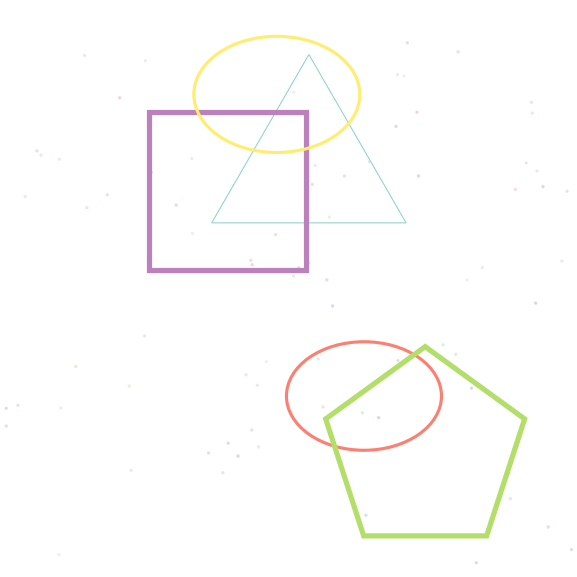[{"shape": "triangle", "thickness": 0.5, "radius": 0.97, "center": [0.535, 0.71]}, {"shape": "oval", "thickness": 1.5, "radius": 0.67, "center": [0.63, 0.313]}, {"shape": "pentagon", "thickness": 2.5, "radius": 0.91, "center": [0.736, 0.218]}, {"shape": "square", "thickness": 2.5, "radius": 0.68, "center": [0.394, 0.668]}, {"shape": "oval", "thickness": 1.5, "radius": 0.72, "center": [0.479, 0.836]}]